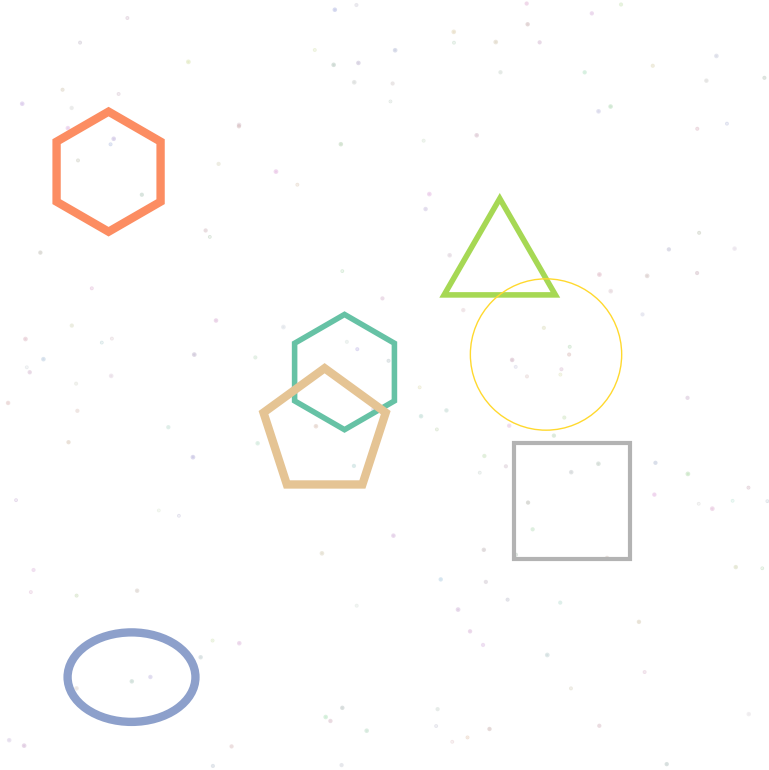[{"shape": "hexagon", "thickness": 2, "radius": 0.37, "center": [0.447, 0.517]}, {"shape": "hexagon", "thickness": 3, "radius": 0.39, "center": [0.141, 0.777]}, {"shape": "oval", "thickness": 3, "radius": 0.42, "center": [0.171, 0.121]}, {"shape": "triangle", "thickness": 2, "radius": 0.42, "center": [0.649, 0.659]}, {"shape": "circle", "thickness": 0.5, "radius": 0.49, "center": [0.709, 0.54]}, {"shape": "pentagon", "thickness": 3, "radius": 0.42, "center": [0.422, 0.438]}, {"shape": "square", "thickness": 1.5, "radius": 0.38, "center": [0.743, 0.349]}]